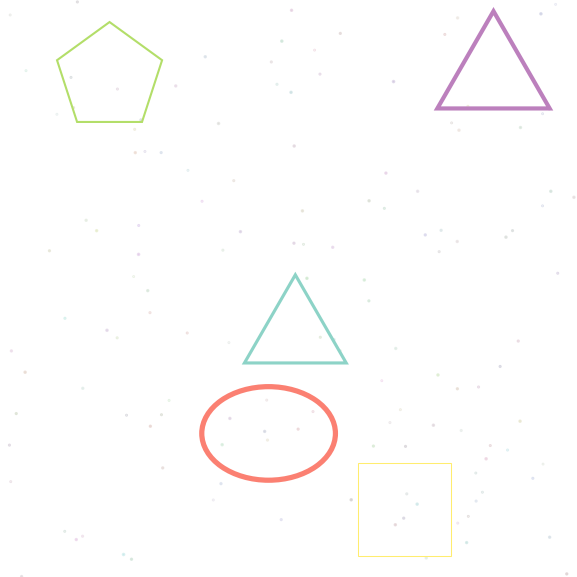[{"shape": "triangle", "thickness": 1.5, "radius": 0.51, "center": [0.511, 0.421]}, {"shape": "oval", "thickness": 2.5, "radius": 0.58, "center": [0.465, 0.249]}, {"shape": "pentagon", "thickness": 1, "radius": 0.48, "center": [0.19, 0.865]}, {"shape": "triangle", "thickness": 2, "radius": 0.56, "center": [0.855, 0.867]}, {"shape": "square", "thickness": 0.5, "radius": 0.4, "center": [0.701, 0.117]}]